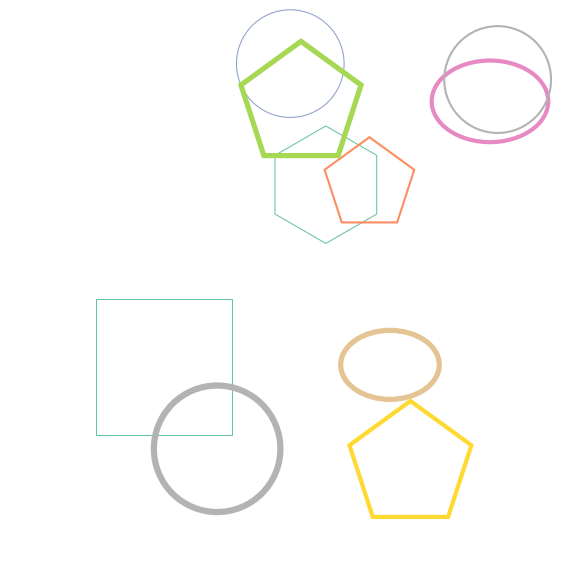[{"shape": "square", "thickness": 0.5, "radius": 0.59, "center": [0.284, 0.364]}, {"shape": "hexagon", "thickness": 0.5, "radius": 0.51, "center": [0.564, 0.679]}, {"shape": "pentagon", "thickness": 1, "radius": 0.41, "center": [0.64, 0.68]}, {"shape": "circle", "thickness": 0.5, "radius": 0.47, "center": [0.503, 0.889]}, {"shape": "oval", "thickness": 2, "radius": 0.5, "center": [0.848, 0.824]}, {"shape": "pentagon", "thickness": 2.5, "radius": 0.55, "center": [0.521, 0.818]}, {"shape": "pentagon", "thickness": 2, "radius": 0.56, "center": [0.711, 0.194]}, {"shape": "oval", "thickness": 2.5, "radius": 0.43, "center": [0.675, 0.367]}, {"shape": "circle", "thickness": 1, "radius": 0.46, "center": [0.862, 0.861]}, {"shape": "circle", "thickness": 3, "radius": 0.55, "center": [0.376, 0.222]}]